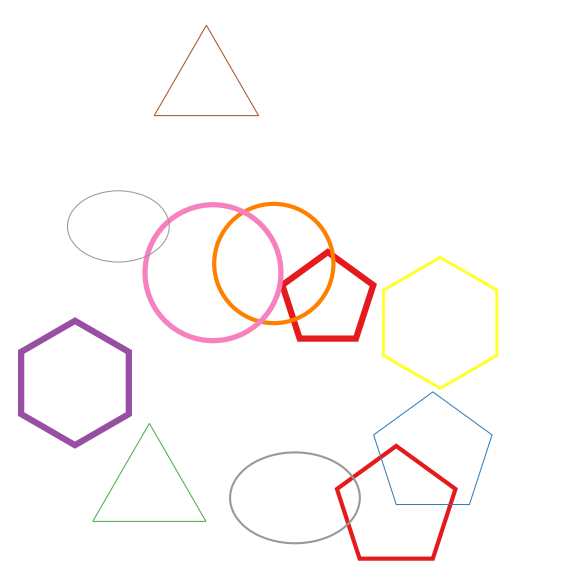[{"shape": "pentagon", "thickness": 2, "radius": 0.54, "center": [0.686, 0.119]}, {"shape": "pentagon", "thickness": 3, "radius": 0.41, "center": [0.568, 0.48]}, {"shape": "pentagon", "thickness": 0.5, "radius": 0.54, "center": [0.75, 0.213]}, {"shape": "triangle", "thickness": 0.5, "radius": 0.57, "center": [0.259, 0.153]}, {"shape": "hexagon", "thickness": 3, "radius": 0.54, "center": [0.13, 0.336]}, {"shape": "circle", "thickness": 2, "radius": 0.52, "center": [0.474, 0.543]}, {"shape": "hexagon", "thickness": 1.5, "radius": 0.57, "center": [0.762, 0.44]}, {"shape": "triangle", "thickness": 0.5, "radius": 0.52, "center": [0.357, 0.851]}, {"shape": "circle", "thickness": 2.5, "radius": 0.59, "center": [0.369, 0.527]}, {"shape": "oval", "thickness": 0.5, "radius": 0.44, "center": [0.205, 0.607]}, {"shape": "oval", "thickness": 1, "radius": 0.56, "center": [0.511, 0.137]}]